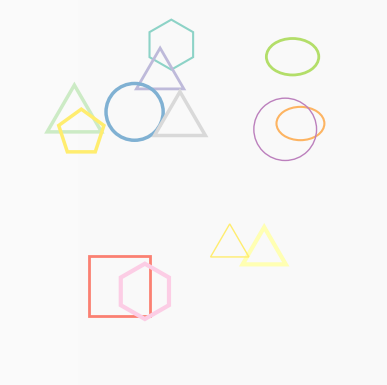[{"shape": "hexagon", "thickness": 1.5, "radius": 0.32, "center": [0.442, 0.884]}, {"shape": "triangle", "thickness": 3, "radius": 0.32, "center": [0.682, 0.346]}, {"shape": "triangle", "thickness": 2, "radius": 0.35, "center": [0.413, 0.804]}, {"shape": "square", "thickness": 2, "radius": 0.39, "center": [0.309, 0.258]}, {"shape": "circle", "thickness": 2.5, "radius": 0.37, "center": [0.347, 0.709]}, {"shape": "oval", "thickness": 1.5, "radius": 0.31, "center": [0.775, 0.679]}, {"shape": "oval", "thickness": 2, "radius": 0.34, "center": [0.755, 0.853]}, {"shape": "hexagon", "thickness": 3, "radius": 0.36, "center": [0.374, 0.243]}, {"shape": "triangle", "thickness": 2.5, "radius": 0.38, "center": [0.464, 0.686]}, {"shape": "circle", "thickness": 1, "radius": 0.4, "center": [0.736, 0.664]}, {"shape": "triangle", "thickness": 2.5, "radius": 0.41, "center": [0.192, 0.698]}, {"shape": "pentagon", "thickness": 2.5, "radius": 0.31, "center": [0.21, 0.655]}, {"shape": "triangle", "thickness": 1, "radius": 0.29, "center": [0.593, 0.361]}]